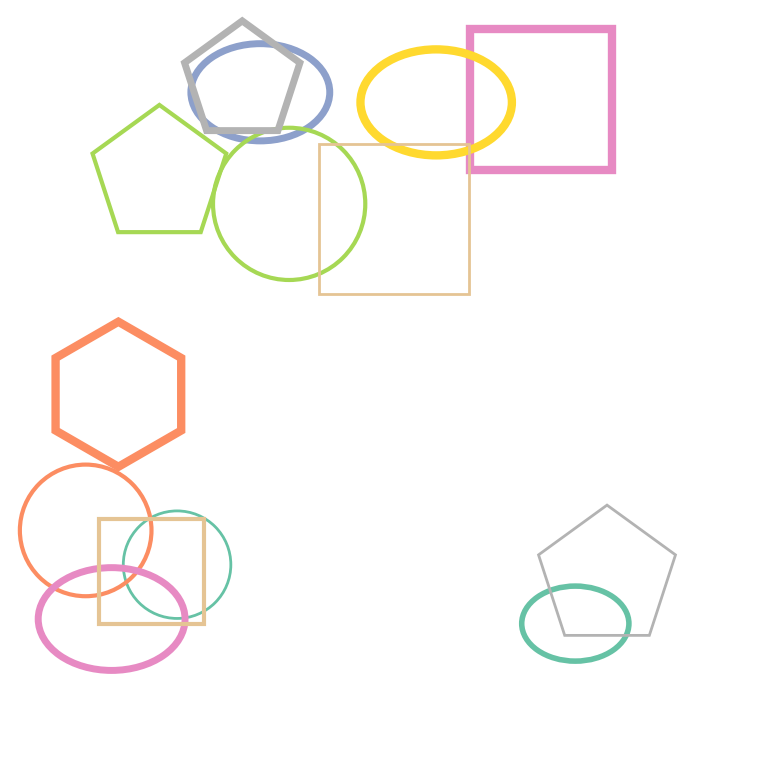[{"shape": "oval", "thickness": 2, "radius": 0.35, "center": [0.747, 0.19]}, {"shape": "circle", "thickness": 1, "radius": 0.35, "center": [0.23, 0.267]}, {"shape": "circle", "thickness": 1.5, "radius": 0.43, "center": [0.111, 0.311]}, {"shape": "hexagon", "thickness": 3, "radius": 0.47, "center": [0.154, 0.488]}, {"shape": "oval", "thickness": 2.5, "radius": 0.45, "center": [0.338, 0.88]}, {"shape": "square", "thickness": 3, "radius": 0.46, "center": [0.703, 0.87]}, {"shape": "oval", "thickness": 2.5, "radius": 0.48, "center": [0.145, 0.196]}, {"shape": "circle", "thickness": 1.5, "radius": 0.49, "center": [0.376, 0.735]}, {"shape": "pentagon", "thickness": 1.5, "radius": 0.46, "center": [0.207, 0.772]}, {"shape": "oval", "thickness": 3, "radius": 0.49, "center": [0.566, 0.867]}, {"shape": "square", "thickness": 1, "radius": 0.49, "center": [0.512, 0.716]}, {"shape": "square", "thickness": 1.5, "radius": 0.34, "center": [0.197, 0.258]}, {"shape": "pentagon", "thickness": 2.5, "radius": 0.39, "center": [0.315, 0.894]}, {"shape": "pentagon", "thickness": 1, "radius": 0.47, "center": [0.788, 0.25]}]